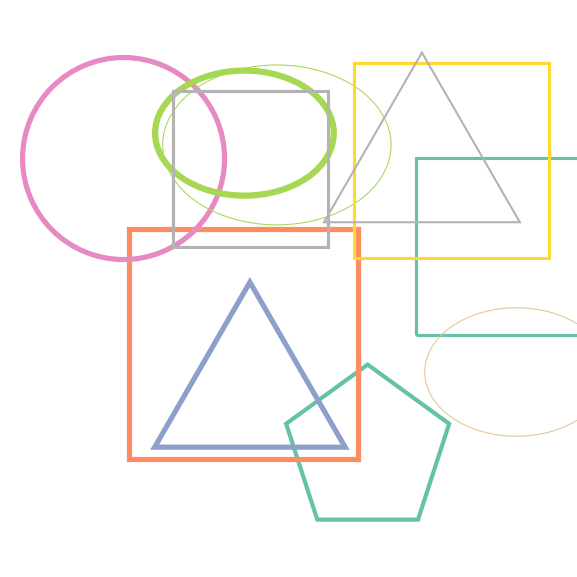[{"shape": "square", "thickness": 1.5, "radius": 0.77, "center": [0.873, 0.572]}, {"shape": "pentagon", "thickness": 2, "radius": 0.74, "center": [0.637, 0.219]}, {"shape": "square", "thickness": 2.5, "radius": 0.99, "center": [0.421, 0.403]}, {"shape": "triangle", "thickness": 2.5, "radius": 0.95, "center": [0.433, 0.32]}, {"shape": "circle", "thickness": 2.5, "radius": 0.87, "center": [0.214, 0.725]}, {"shape": "oval", "thickness": 3, "radius": 0.77, "center": [0.423, 0.769]}, {"shape": "oval", "thickness": 0.5, "radius": 0.99, "center": [0.479, 0.748]}, {"shape": "square", "thickness": 1.5, "radius": 0.85, "center": [0.782, 0.721]}, {"shape": "oval", "thickness": 0.5, "radius": 0.79, "center": [0.894, 0.355]}, {"shape": "triangle", "thickness": 1, "radius": 0.98, "center": [0.731, 0.712]}, {"shape": "square", "thickness": 1.5, "radius": 0.67, "center": [0.434, 0.706]}]